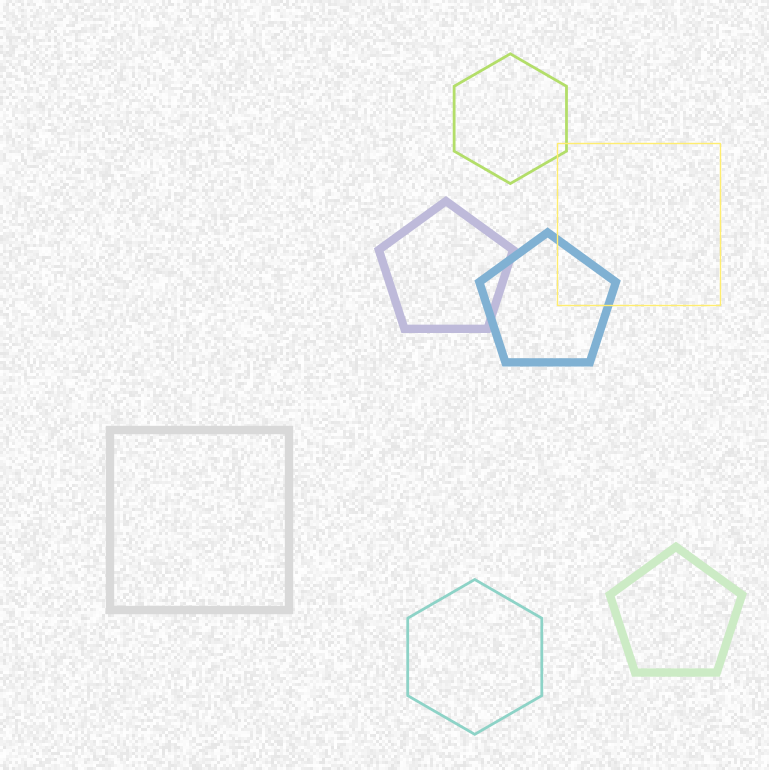[{"shape": "hexagon", "thickness": 1, "radius": 0.5, "center": [0.617, 0.147]}, {"shape": "pentagon", "thickness": 3, "radius": 0.46, "center": [0.579, 0.647]}, {"shape": "pentagon", "thickness": 3, "radius": 0.47, "center": [0.711, 0.605]}, {"shape": "hexagon", "thickness": 1, "radius": 0.42, "center": [0.663, 0.846]}, {"shape": "square", "thickness": 3, "radius": 0.58, "center": [0.259, 0.325]}, {"shape": "pentagon", "thickness": 3, "radius": 0.45, "center": [0.878, 0.2]}, {"shape": "square", "thickness": 0.5, "radius": 0.53, "center": [0.829, 0.709]}]